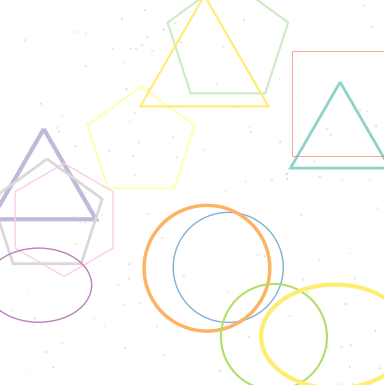[{"shape": "triangle", "thickness": 2, "radius": 0.74, "center": [0.884, 0.638]}, {"shape": "pentagon", "thickness": 1.5, "radius": 0.73, "center": [0.366, 0.629]}, {"shape": "triangle", "thickness": 3, "radius": 0.78, "center": [0.114, 0.509]}, {"shape": "square", "thickness": 0.5, "radius": 0.68, "center": [0.896, 0.732]}, {"shape": "circle", "thickness": 1, "radius": 0.71, "center": [0.593, 0.305]}, {"shape": "circle", "thickness": 2.5, "radius": 0.82, "center": [0.538, 0.303]}, {"shape": "circle", "thickness": 1.5, "radius": 0.69, "center": [0.712, 0.125]}, {"shape": "hexagon", "thickness": 1, "radius": 0.73, "center": [0.166, 0.429]}, {"shape": "pentagon", "thickness": 2, "radius": 0.75, "center": [0.122, 0.437]}, {"shape": "oval", "thickness": 1, "radius": 0.69, "center": [0.1, 0.259]}, {"shape": "pentagon", "thickness": 1.5, "radius": 0.82, "center": [0.592, 0.891]}, {"shape": "triangle", "thickness": 1.5, "radius": 0.96, "center": [0.531, 0.82]}, {"shape": "oval", "thickness": 3, "radius": 0.96, "center": [0.871, 0.126]}]